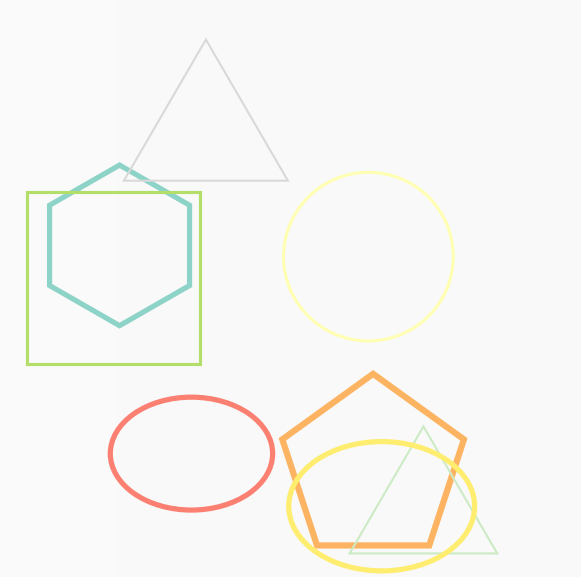[{"shape": "hexagon", "thickness": 2.5, "radius": 0.7, "center": [0.206, 0.574]}, {"shape": "circle", "thickness": 1.5, "radius": 0.73, "center": [0.634, 0.555]}, {"shape": "oval", "thickness": 2.5, "radius": 0.7, "center": [0.329, 0.214]}, {"shape": "pentagon", "thickness": 3, "radius": 0.82, "center": [0.642, 0.188]}, {"shape": "square", "thickness": 1.5, "radius": 0.74, "center": [0.196, 0.517]}, {"shape": "triangle", "thickness": 1, "radius": 0.81, "center": [0.354, 0.768]}, {"shape": "triangle", "thickness": 1, "radius": 0.73, "center": [0.729, 0.114]}, {"shape": "oval", "thickness": 2.5, "radius": 0.8, "center": [0.657, 0.123]}]